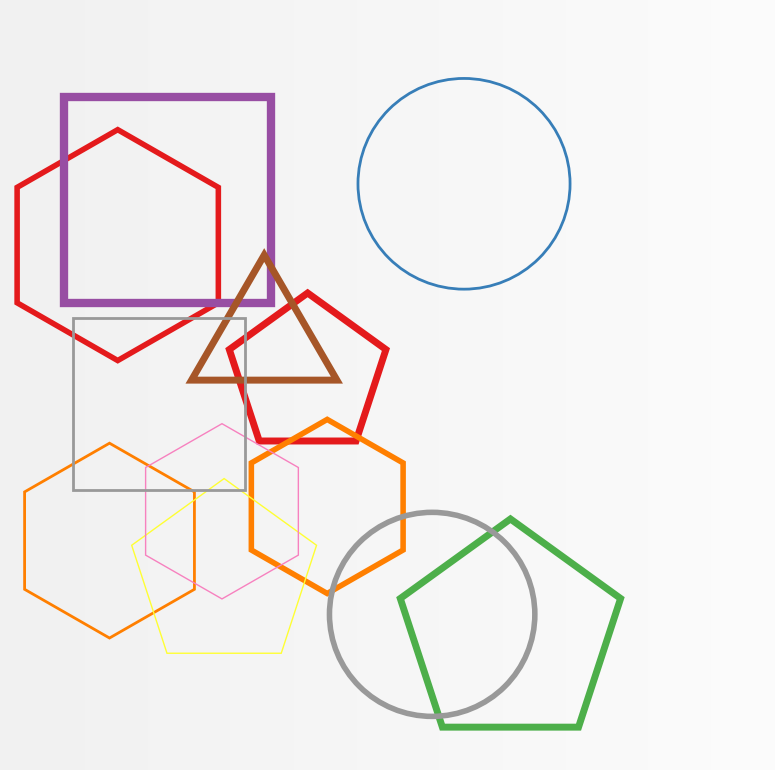[{"shape": "hexagon", "thickness": 2, "radius": 0.75, "center": [0.152, 0.682]}, {"shape": "pentagon", "thickness": 2.5, "radius": 0.53, "center": [0.397, 0.513]}, {"shape": "circle", "thickness": 1, "radius": 0.68, "center": [0.599, 0.761]}, {"shape": "pentagon", "thickness": 2.5, "radius": 0.75, "center": [0.659, 0.177]}, {"shape": "square", "thickness": 3, "radius": 0.67, "center": [0.216, 0.74]}, {"shape": "hexagon", "thickness": 1, "radius": 0.63, "center": [0.141, 0.298]}, {"shape": "hexagon", "thickness": 2, "radius": 0.57, "center": [0.422, 0.342]}, {"shape": "pentagon", "thickness": 0.5, "radius": 0.63, "center": [0.289, 0.253]}, {"shape": "triangle", "thickness": 2.5, "radius": 0.54, "center": [0.341, 0.56]}, {"shape": "hexagon", "thickness": 0.5, "radius": 0.57, "center": [0.286, 0.336]}, {"shape": "circle", "thickness": 2, "radius": 0.66, "center": [0.558, 0.202]}, {"shape": "square", "thickness": 1, "radius": 0.56, "center": [0.205, 0.476]}]